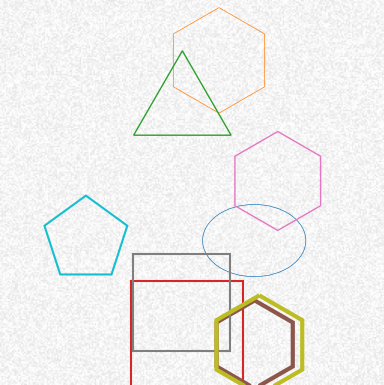[{"shape": "oval", "thickness": 0.5, "radius": 0.67, "center": [0.66, 0.375]}, {"shape": "hexagon", "thickness": 0.5, "radius": 0.69, "center": [0.569, 0.843]}, {"shape": "triangle", "thickness": 1, "radius": 0.73, "center": [0.474, 0.722]}, {"shape": "square", "thickness": 1.5, "radius": 0.73, "center": [0.485, 0.126]}, {"shape": "hexagon", "thickness": 3, "radius": 0.57, "center": [0.662, 0.105]}, {"shape": "hexagon", "thickness": 1, "radius": 0.64, "center": [0.721, 0.53]}, {"shape": "square", "thickness": 1.5, "radius": 0.63, "center": [0.47, 0.214]}, {"shape": "hexagon", "thickness": 3, "radius": 0.64, "center": [0.674, 0.104]}, {"shape": "pentagon", "thickness": 1.5, "radius": 0.57, "center": [0.223, 0.379]}]